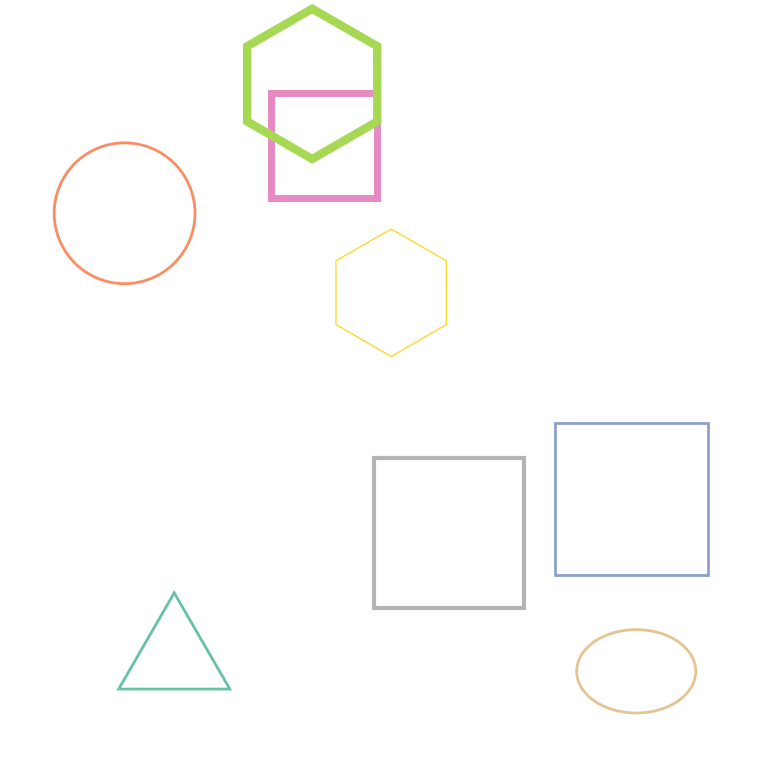[{"shape": "triangle", "thickness": 1, "radius": 0.42, "center": [0.226, 0.147]}, {"shape": "circle", "thickness": 1, "radius": 0.46, "center": [0.162, 0.723]}, {"shape": "square", "thickness": 1, "radius": 0.5, "center": [0.82, 0.352]}, {"shape": "square", "thickness": 2.5, "radius": 0.34, "center": [0.421, 0.811]}, {"shape": "hexagon", "thickness": 3, "radius": 0.49, "center": [0.405, 0.891]}, {"shape": "hexagon", "thickness": 0.5, "radius": 0.41, "center": [0.508, 0.62]}, {"shape": "oval", "thickness": 1, "radius": 0.39, "center": [0.826, 0.128]}, {"shape": "square", "thickness": 1.5, "radius": 0.49, "center": [0.584, 0.308]}]